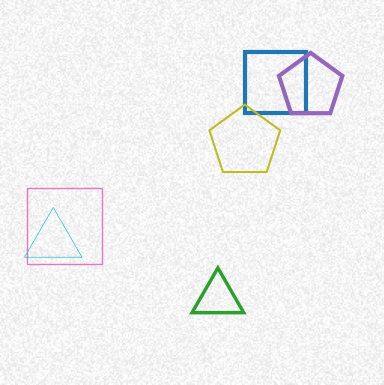[{"shape": "square", "thickness": 3, "radius": 0.39, "center": [0.716, 0.785]}, {"shape": "triangle", "thickness": 2.5, "radius": 0.39, "center": [0.566, 0.227]}, {"shape": "pentagon", "thickness": 3, "radius": 0.43, "center": [0.807, 0.776]}, {"shape": "square", "thickness": 1, "radius": 0.49, "center": [0.167, 0.413]}, {"shape": "pentagon", "thickness": 1.5, "radius": 0.48, "center": [0.636, 0.631]}, {"shape": "triangle", "thickness": 0.5, "radius": 0.43, "center": [0.138, 0.375]}]